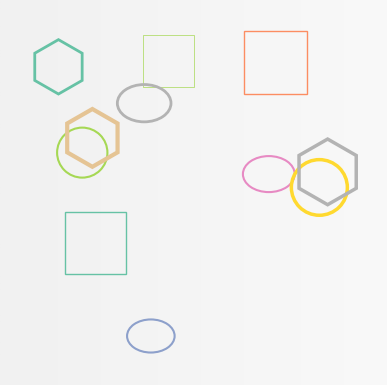[{"shape": "hexagon", "thickness": 2, "radius": 0.35, "center": [0.151, 0.826]}, {"shape": "square", "thickness": 1, "radius": 0.4, "center": [0.246, 0.369]}, {"shape": "square", "thickness": 1, "radius": 0.41, "center": [0.71, 0.837]}, {"shape": "oval", "thickness": 1.5, "radius": 0.31, "center": [0.389, 0.127]}, {"shape": "oval", "thickness": 1.5, "radius": 0.33, "center": [0.694, 0.548]}, {"shape": "circle", "thickness": 1.5, "radius": 0.32, "center": [0.212, 0.604]}, {"shape": "square", "thickness": 0.5, "radius": 0.33, "center": [0.435, 0.842]}, {"shape": "circle", "thickness": 2.5, "radius": 0.36, "center": [0.824, 0.513]}, {"shape": "hexagon", "thickness": 3, "radius": 0.38, "center": [0.238, 0.642]}, {"shape": "hexagon", "thickness": 2.5, "radius": 0.43, "center": [0.845, 0.554]}, {"shape": "oval", "thickness": 2, "radius": 0.35, "center": [0.372, 0.732]}]